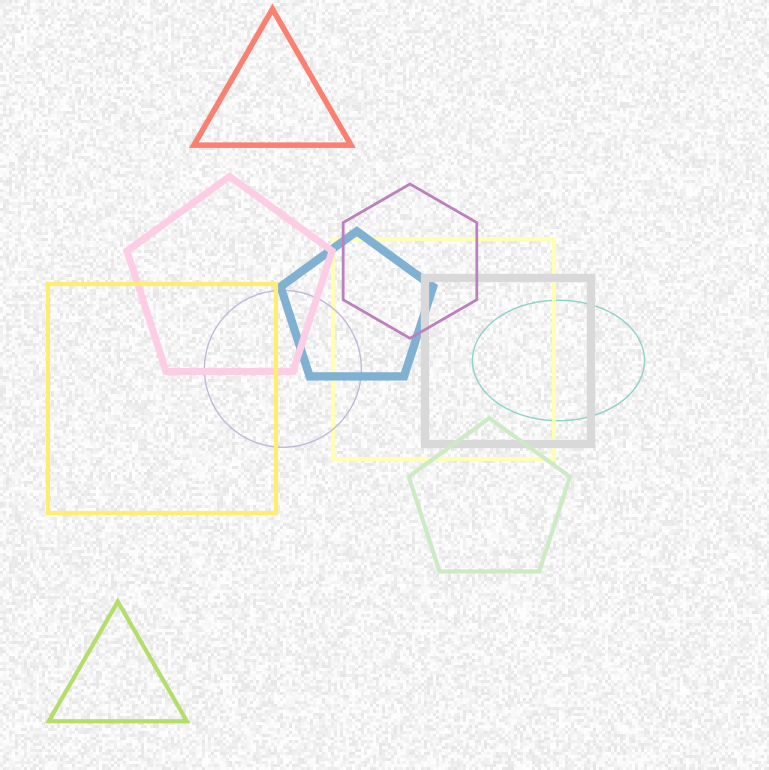[{"shape": "oval", "thickness": 0.5, "radius": 0.56, "center": [0.725, 0.532]}, {"shape": "square", "thickness": 1.5, "radius": 0.72, "center": [0.576, 0.547]}, {"shape": "circle", "thickness": 0.5, "radius": 0.51, "center": [0.367, 0.521]}, {"shape": "triangle", "thickness": 2, "radius": 0.59, "center": [0.354, 0.87]}, {"shape": "pentagon", "thickness": 3, "radius": 0.52, "center": [0.463, 0.595]}, {"shape": "triangle", "thickness": 1.5, "radius": 0.52, "center": [0.153, 0.115]}, {"shape": "pentagon", "thickness": 2.5, "radius": 0.7, "center": [0.298, 0.631]}, {"shape": "square", "thickness": 3, "radius": 0.54, "center": [0.66, 0.532]}, {"shape": "hexagon", "thickness": 1, "radius": 0.5, "center": [0.532, 0.661]}, {"shape": "pentagon", "thickness": 1.5, "radius": 0.55, "center": [0.636, 0.347]}, {"shape": "square", "thickness": 1.5, "radius": 0.74, "center": [0.211, 0.482]}]